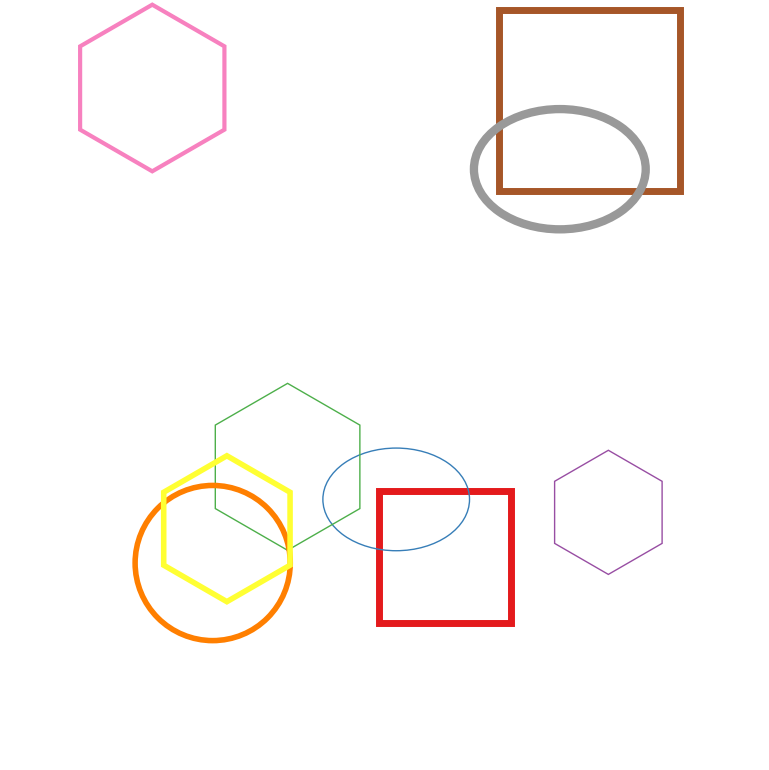[{"shape": "square", "thickness": 2.5, "radius": 0.43, "center": [0.578, 0.277]}, {"shape": "oval", "thickness": 0.5, "radius": 0.48, "center": [0.515, 0.351]}, {"shape": "hexagon", "thickness": 0.5, "radius": 0.54, "center": [0.373, 0.394]}, {"shape": "hexagon", "thickness": 0.5, "radius": 0.4, "center": [0.79, 0.335]}, {"shape": "circle", "thickness": 2, "radius": 0.5, "center": [0.276, 0.269]}, {"shape": "hexagon", "thickness": 2, "radius": 0.47, "center": [0.295, 0.313]}, {"shape": "square", "thickness": 2.5, "radius": 0.59, "center": [0.765, 0.87]}, {"shape": "hexagon", "thickness": 1.5, "radius": 0.54, "center": [0.198, 0.886]}, {"shape": "oval", "thickness": 3, "radius": 0.56, "center": [0.727, 0.78]}]